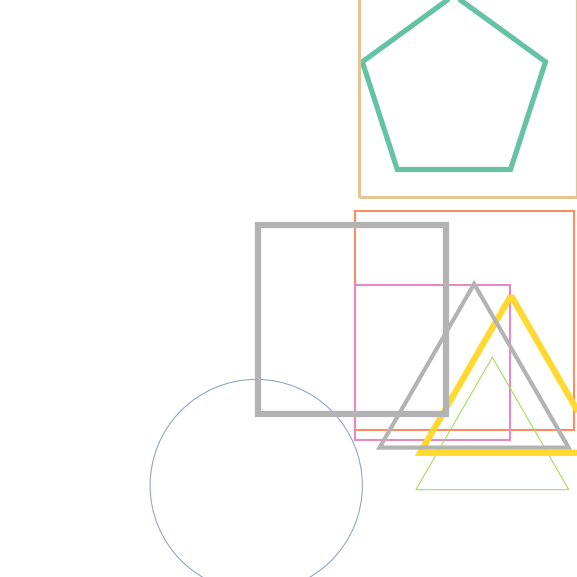[{"shape": "pentagon", "thickness": 2.5, "radius": 0.83, "center": [0.786, 0.841]}, {"shape": "square", "thickness": 1, "radius": 0.95, "center": [0.805, 0.445]}, {"shape": "circle", "thickness": 0.5, "radius": 0.92, "center": [0.444, 0.158]}, {"shape": "square", "thickness": 1, "radius": 0.67, "center": [0.749, 0.371]}, {"shape": "triangle", "thickness": 0.5, "radius": 0.76, "center": [0.853, 0.228]}, {"shape": "triangle", "thickness": 3, "radius": 0.91, "center": [0.885, 0.306]}, {"shape": "square", "thickness": 1.5, "radius": 0.94, "center": [0.811, 0.846]}, {"shape": "square", "thickness": 3, "radius": 0.82, "center": [0.609, 0.446]}, {"shape": "triangle", "thickness": 2, "radius": 0.94, "center": [0.821, 0.319]}]